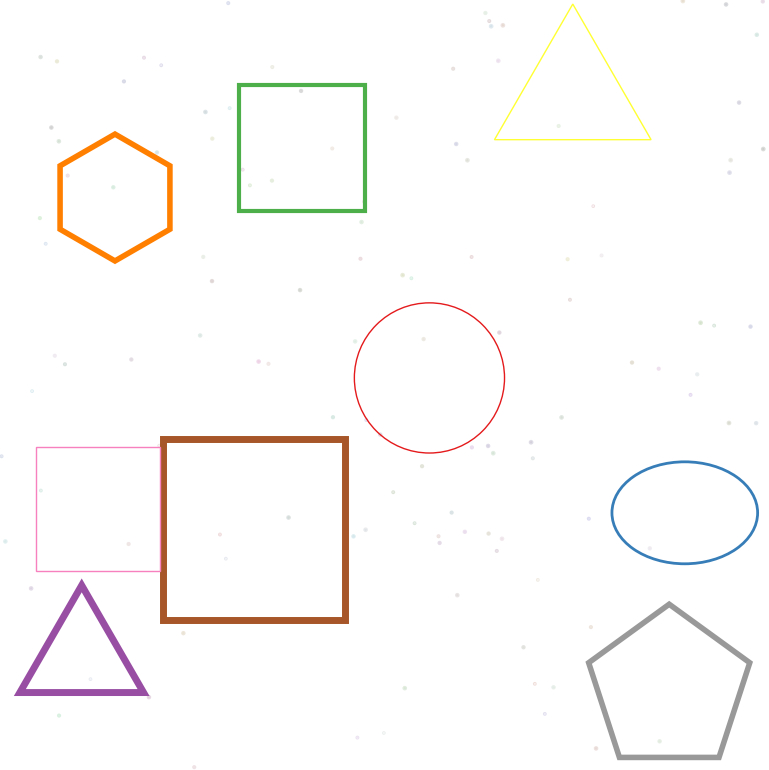[{"shape": "circle", "thickness": 0.5, "radius": 0.49, "center": [0.558, 0.509]}, {"shape": "oval", "thickness": 1, "radius": 0.47, "center": [0.889, 0.334]}, {"shape": "square", "thickness": 1.5, "radius": 0.41, "center": [0.392, 0.808]}, {"shape": "triangle", "thickness": 2.5, "radius": 0.46, "center": [0.106, 0.147]}, {"shape": "hexagon", "thickness": 2, "radius": 0.41, "center": [0.149, 0.743]}, {"shape": "triangle", "thickness": 0.5, "radius": 0.59, "center": [0.744, 0.877]}, {"shape": "square", "thickness": 2.5, "radius": 0.59, "center": [0.33, 0.312]}, {"shape": "square", "thickness": 0.5, "radius": 0.4, "center": [0.127, 0.339]}, {"shape": "pentagon", "thickness": 2, "radius": 0.55, "center": [0.869, 0.105]}]